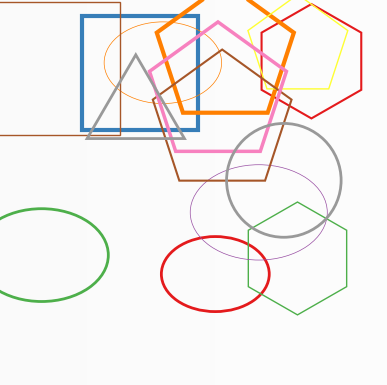[{"shape": "oval", "thickness": 2, "radius": 0.7, "center": [0.556, 0.288]}, {"shape": "hexagon", "thickness": 1.5, "radius": 0.74, "center": [0.804, 0.841]}, {"shape": "square", "thickness": 3, "radius": 0.74, "center": [0.362, 0.811]}, {"shape": "oval", "thickness": 2, "radius": 0.86, "center": [0.107, 0.337]}, {"shape": "hexagon", "thickness": 1, "radius": 0.73, "center": [0.768, 0.329]}, {"shape": "oval", "thickness": 0.5, "radius": 0.88, "center": [0.668, 0.448]}, {"shape": "pentagon", "thickness": 3, "radius": 0.93, "center": [0.581, 0.858]}, {"shape": "oval", "thickness": 0.5, "radius": 0.76, "center": [0.42, 0.837]}, {"shape": "pentagon", "thickness": 1, "radius": 0.68, "center": [0.769, 0.879]}, {"shape": "square", "thickness": 1, "radius": 0.86, "center": [0.138, 0.822]}, {"shape": "pentagon", "thickness": 1.5, "radius": 0.94, "center": [0.573, 0.683]}, {"shape": "pentagon", "thickness": 2.5, "radius": 0.93, "center": [0.563, 0.757]}, {"shape": "circle", "thickness": 2, "radius": 0.74, "center": [0.732, 0.532]}, {"shape": "triangle", "thickness": 2, "radius": 0.73, "center": [0.35, 0.713]}]